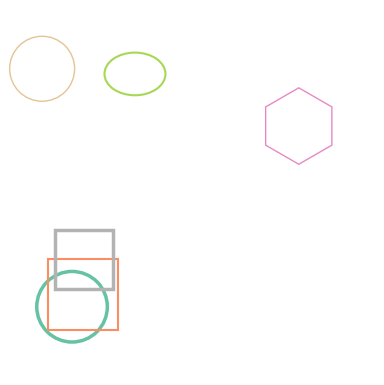[{"shape": "circle", "thickness": 2.5, "radius": 0.46, "center": [0.187, 0.203]}, {"shape": "square", "thickness": 1.5, "radius": 0.46, "center": [0.215, 0.235]}, {"shape": "hexagon", "thickness": 1, "radius": 0.5, "center": [0.776, 0.673]}, {"shape": "oval", "thickness": 1.5, "radius": 0.4, "center": [0.351, 0.808]}, {"shape": "circle", "thickness": 1, "radius": 0.42, "center": [0.109, 0.821]}, {"shape": "square", "thickness": 2.5, "radius": 0.38, "center": [0.218, 0.326]}]